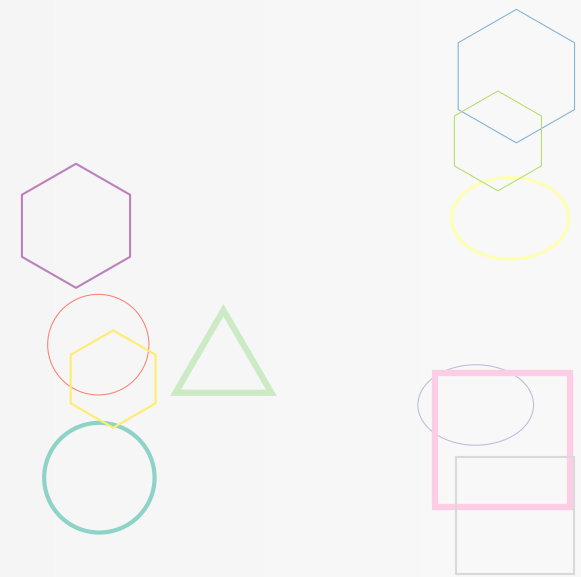[{"shape": "circle", "thickness": 2, "radius": 0.47, "center": [0.171, 0.172]}, {"shape": "oval", "thickness": 1.5, "radius": 0.5, "center": [0.878, 0.621]}, {"shape": "oval", "thickness": 0.5, "radius": 0.5, "center": [0.818, 0.298]}, {"shape": "circle", "thickness": 0.5, "radius": 0.44, "center": [0.169, 0.402]}, {"shape": "hexagon", "thickness": 0.5, "radius": 0.58, "center": [0.888, 0.867]}, {"shape": "hexagon", "thickness": 0.5, "radius": 0.43, "center": [0.857, 0.755]}, {"shape": "square", "thickness": 3, "radius": 0.58, "center": [0.865, 0.237]}, {"shape": "square", "thickness": 1, "radius": 0.51, "center": [0.886, 0.107]}, {"shape": "hexagon", "thickness": 1, "radius": 0.54, "center": [0.131, 0.608]}, {"shape": "triangle", "thickness": 3, "radius": 0.48, "center": [0.384, 0.367]}, {"shape": "hexagon", "thickness": 1, "radius": 0.42, "center": [0.195, 0.343]}]